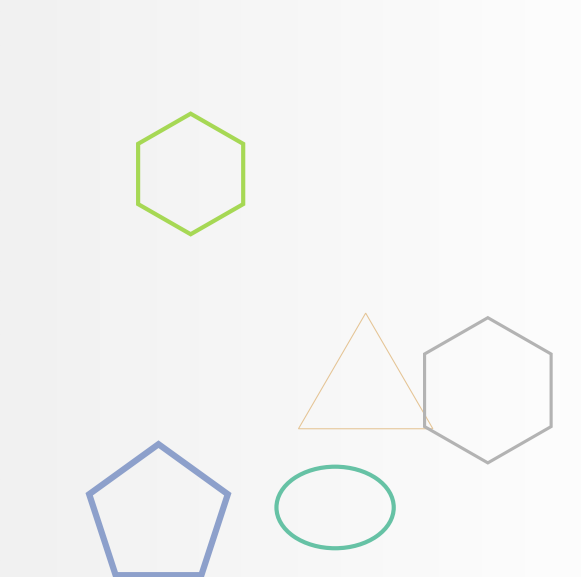[{"shape": "oval", "thickness": 2, "radius": 0.5, "center": [0.577, 0.12]}, {"shape": "pentagon", "thickness": 3, "radius": 0.63, "center": [0.273, 0.105]}, {"shape": "hexagon", "thickness": 2, "radius": 0.52, "center": [0.328, 0.698]}, {"shape": "triangle", "thickness": 0.5, "radius": 0.67, "center": [0.629, 0.323]}, {"shape": "hexagon", "thickness": 1.5, "radius": 0.63, "center": [0.839, 0.323]}]